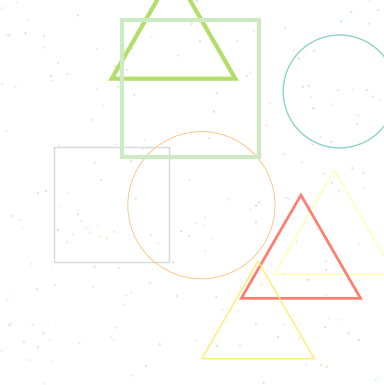[{"shape": "circle", "thickness": 1, "radius": 0.73, "center": [0.882, 0.762]}, {"shape": "triangle", "thickness": 1, "radius": 0.9, "center": [0.869, 0.378]}, {"shape": "triangle", "thickness": 2, "radius": 0.89, "center": [0.782, 0.315]}, {"shape": "circle", "thickness": 0.5, "radius": 0.96, "center": [0.523, 0.467]}, {"shape": "triangle", "thickness": 3, "radius": 0.93, "center": [0.451, 0.888]}, {"shape": "square", "thickness": 1, "radius": 0.74, "center": [0.289, 0.468]}, {"shape": "square", "thickness": 3, "radius": 0.89, "center": [0.495, 0.77]}, {"shape": "triangle", "thickness": 1, "radius": 0.84, "center": [0.67, 0.153]}]